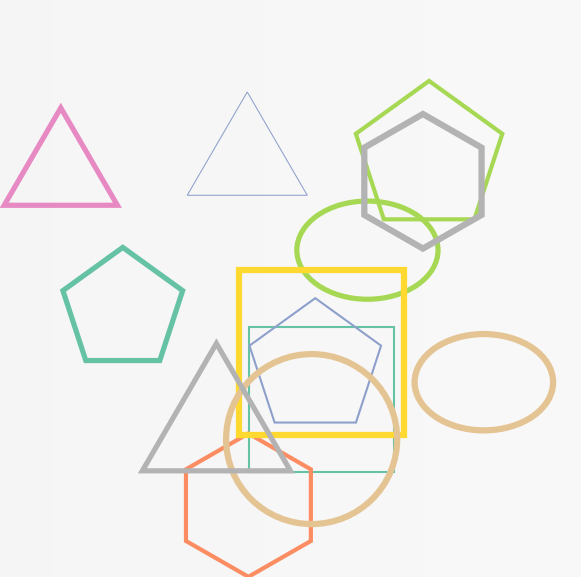[{"shape": "square", "thickness": 1, "radius": 0.63, "center": [0.553, 0.307]}, {"shape": "pentagon", "thickness": 2.5, "radius": 0.54, "center": [0.211, 0.462]}, {"shape": "hexagon", "thickness": 2, "radius": 0.62, "center": [0.427, 0.124]}, {"shape": "pentagon", "thickness": 1, "radius": 0.6, "center": [0.542, 0.364]}, {"shape": "triangle", "thickness": 0.5, "radius": 0.6, "center": [0.425, 0.721]}, {"shape": "triangle", "thickness": 2.5, "radius": 0.56, "center": [0.105, 0.7]}, {"shape": "oval", "thickness": 2.5, "radius": 0.61, "center": [0.632, 0.566]}, {"shape": "pentagon", "thickness": 2, "radius": 0.66, "center": [0.738, 0.727]}, {"shape": "square", "thickness": 3, "radius": 0.71, "center": [0.554, 0.389]}, {"shape": "circle", "thickness": 3, "radius": 0.74, "center": [0.536, 0.239]}, {"shape": "oval", "thickness": 3, "radius": 0.6, "center": [0.832, 0.337]}, {"shape": "hexagon", "thickness": 3, "radius": 0.58, "center": [0.728, 0.685]}, {"shape": "triangle", "thickness": 2.5, "radius": 0.74, "center": [0.372, 0.257]}]